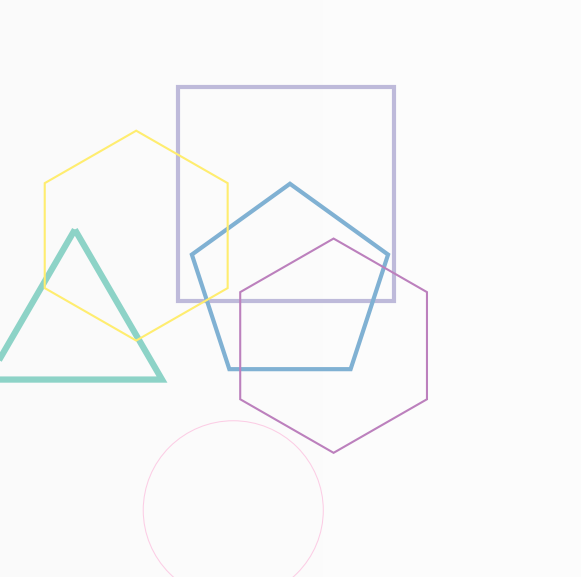[{"shape": "triangle", "thickness": 3, "radius": 0.87, "center": [0.129, 0.428]}, {"shape": "square", "thickness": 2, "radius": 0.93, "center": [0.493, 0.663]}, {"shape": "pentagon", "thickness": 2, "radius": 0.89, "center": [0.499, 0.503]}, {"shape": "circle", "thickness": 0.5, "radius": 0.77, "center": [0.401, 0.116]}, {"shape": "hexagon", "thickness": 1, "radius": 0.93, "center": [0.574, 0.401]}, {"shape": "hexagon", "thickness": 1, "radius": 0.91, "center": [0.234, 0.591]}]